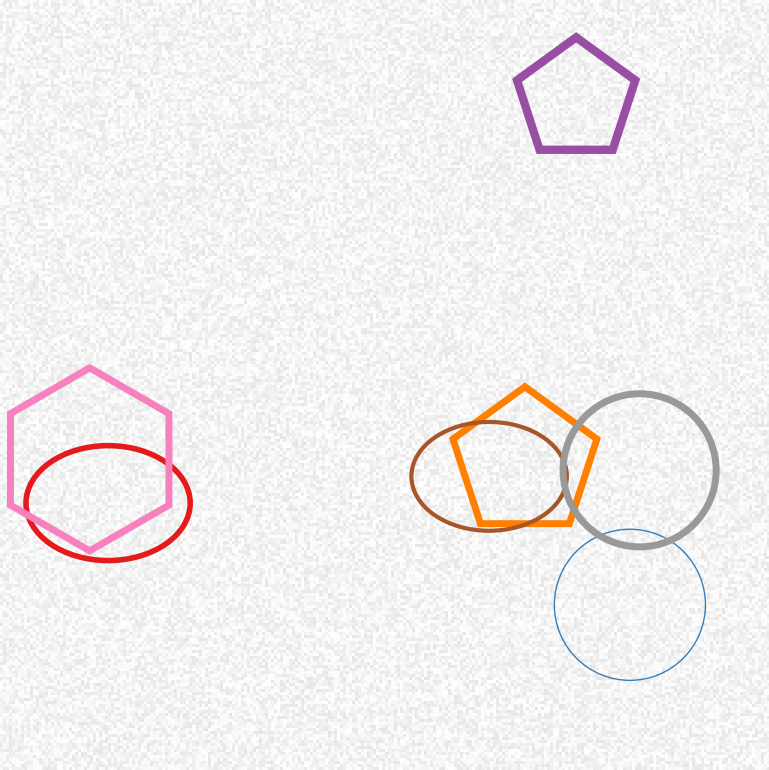[{"shape": "oval", "thickness": 2, "radius": 0.53, "center": [0.14, 0.347]}, {"shape": "circle", "thickness": 0.5, "radius": 0.49, "center": [0.818, 0.215]}, {"shape": "pentagon", "thickness": 3, "radius": 0.4, "center": [0.748, 0.871]}, {"shape": "pentagon", "thickness": 2.5, "radius": 0.49, "center": [0.682, 0.399]}, {"shape": "oval", "thickness": 1.5, "radius": 0.5, "center": [0.635, 0.381]}, {"shape": "hexagon", "thickness": 2.5, "radius": 0.59, "center": [0.116, 0.403]}, {"shape": "circle", "thickness": 2.5, "radius": 0.5, "center": [0.831, 0.389]}]